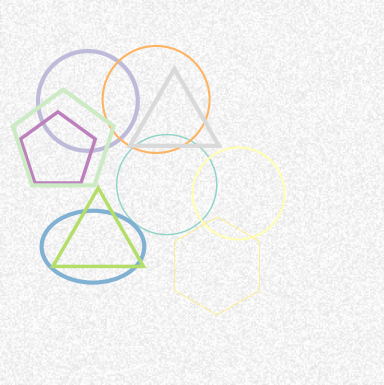[{"shape": "circle", "thickness": 1, "radius": 0.65, "center": [0.433, 0.521]}, {"shape": "circle", "thickness": 1.5, "radius": 0.6, "center": [0.62, 0.498]}, {"shape": "circle", "thickness": 3, "radius": 0.65, "center": [0.228, 0.738]}, {"shape": "oval", "thickness": 3, "radius": 0.67, "center": [0.241, 0.359]}, {"shape": "circle", "thickness": 1.5, "radius": 0.69, "center": [0.405, 0.742]}, {"shape": "triangle", "thickness": 2.5, "radius": 0.68, "center": [0.255, 0.376]}, {"shape": "triangle", "thickness": 3, "radius": 0.67, "center": [0.453, 0.688]}, {"shape": "pentagon", "thickness": 2.5, "radius": 0.51, "center": [0.15, 0.607]}, {"shape": "pentagon", "thickness": 3, "radius": 0.69, "center": [0.164, 0.63]}, {"shape": "hexagon", "thickness": 0.5, "radius": 0.64, "center": [0.564, 0.309]}]